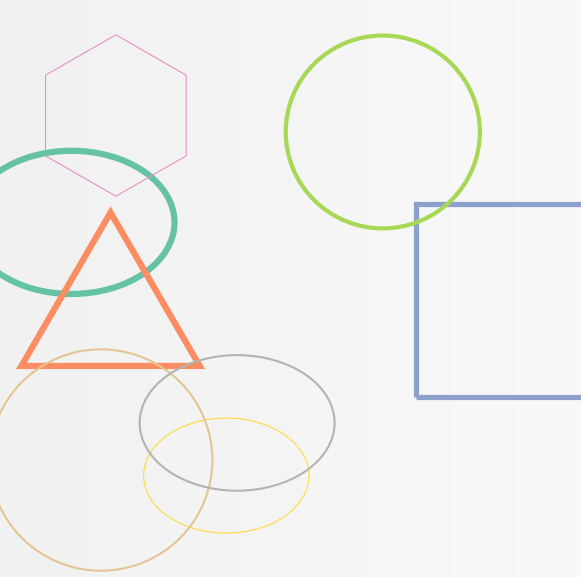[{"shape": "oval", "thickness": 3, "radius": 0.89, "center": [0.123, 0.614]}, {"shape": "triangle", "thickness": 3, "radius": 0.89, "center": [0.19, 0.454]}, {"shape": "square", "thickness": 2.5, "radius": 0.83, "center": [0.883, 0.479]}, {"shape": "hexagon", "thickness": 0.5, "radius": 0.7, "center": [0.199, 0.799]}, {"shape": "circle", "thickness": 2, "radius": 0.84, "center": [0.659, 0.771]}, {"shape": "oval", "thickness": 0.5, "radius": 0.71, "center": [0.389, 0.176]}, {"shape": "circle", "thickness": 1, "radius": 0.96, "center": [0.174, 0.203]}, {"shape": "oval", "thickness": 1, "radius": 0.84, "center": [0.408, 0.267]}]